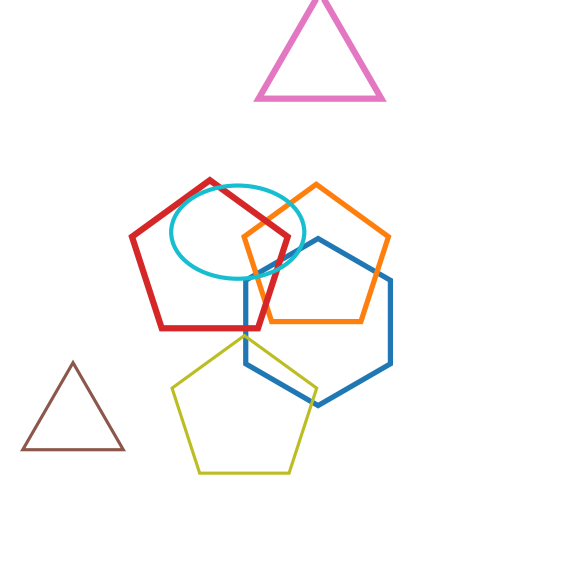[{"shape": "hexagon", "thickness": 2.5, "radius": 0.72, "center": [0.551, 0.441]}, {"shape": "pentagon", "thickness": 2.5, "radius": 0.66, "center": [0.548, 0.549]}, {"shape": "pentagon", "thickness": 3, "radius": 0.71, "center": [0.363, 0.545]}, {"shape": "triangle", "thickness": 1.5, "radius": 0.5, "center": [0.126, 0.271]}, {"shape": "triangle", "thickness": 3, "radius": 0.61, "center": [0.554, 0.89]}, {"shape": "pentagon", "thickness": 1.5, "radius": 0.66, "center": [0.423, 0.286]}, {"shape": "oval", "thickness": 2, "radius": 0.58, "center": [0.412, 0.597]}]